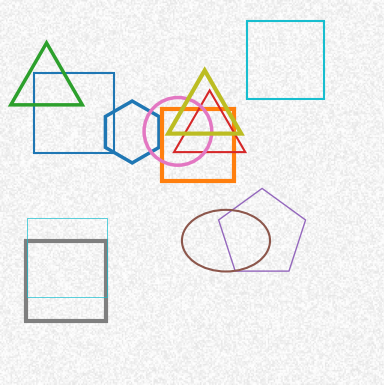[{"shape": "square", "thickness": 1.5, "radius": 0.52, "center": [0.191, 0.707]}, {"shape": "hexagon", "thickness": 2.5, "radius": 0.4, "center": [0.343, 0.657]}, {"shape": "square", "thickness": 3, "radius": 0.47, "center": [0.514, 0.624]}, {"shape": "triangle", "thickness": 2.5, "radius": 0.54, "center": [0.121, 0.781]}, {"shape": "triangle", "thickness": 1.5, "radius": 0.53, "center": [0.545, 0.658]}, {"shape": "pentagon", "thickness": 1, "radius": 0.59, "center": [0.681, 0.392]}, {"shape": "oval", "thickness": 1.5, "radius": 0.57, "center": [0.587, 0.375]}, {"shape": "circle", "thickness": 2.5, "radius": 0.44, "center": [0.462, 0.659]}, {"shape": "square", "thickness": 3, "radius": 0.52, "center": [0.171, 0.27]}, {"shape": "triangle", "thickness": 3, "radius": 0.55, "center": [0.532, 0.708]}, {"shape": "square", "thickness": 1.5, "radius": 0.5, "center": [0.741, 0.844]}, {"shape": "square", "thickness": 0.5, "radius": 0.51, "center": [0.174, 0.331]}]